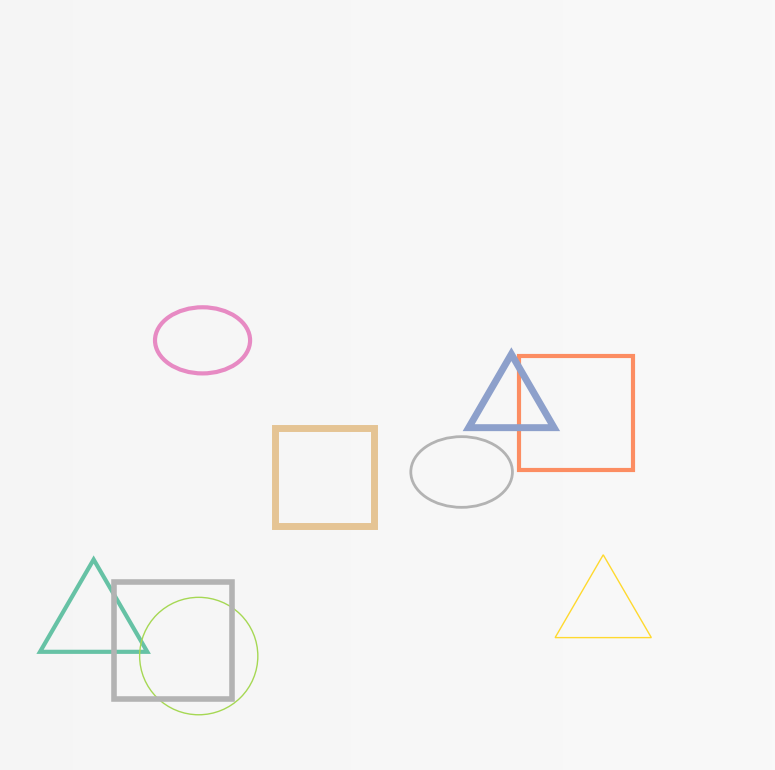[{"shape": "triangle", "thickness": 1.5, "radius": 0.4, "center": [0.121, 0.193]}, {"shape": "square", "thickness": 1.5, "radius": 0.37, "center": [0.743, 0.463]}, {"shape": "triangle", "thickness": 2.5, "radius": 0.32, "center": [0.66, 0.476]}, {"shape": "oval", "thickness": 1.5, "radius": 0.31, "center": [0.261, 0.558]}, {"shape": "circle", "thickness": 0.5, "radius": 0.38, "center": [0.256, 0.148]}, {"shape": "triangle", "thickness": 0.5, "radius": 0.36, "center": [0.778, 0.208]}, {"shape": "square", "thickness": 2.5, "radius": 0.32, "center": [0.419, 0.38]}, {"shape": "square", "thickness": 2, "radius": 0.38, "center": [0.223, 0.169]}, {"shape": "oval", "thickness": 1, "radius": 0.33, "center": [0.596, 0.387]}]